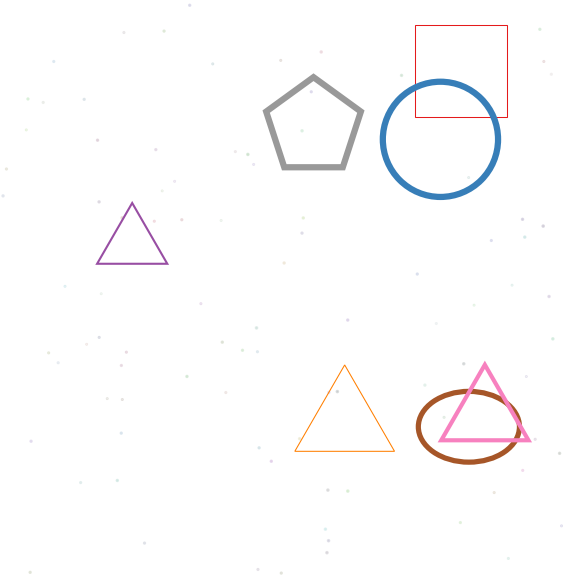[{"shape": "square", "thickness": 0.5, "radius": 0.4, "center": [0.798, 0.877]}, {"shape": "circle", "thickness": 3, "radius": 0.5, "center": [0.763, 0.758]}, {"shape": "triangle", "thickness": 1, "radius": 0.35, "center": [0.229, 0.577]}, {"shape": "triangle", "thickness": 0.5, "radius": 0.5, "center": [0.597, 0.267]}, {"shape": "oval", "thickness": 2.5, "radius": 0.44, "center": [0.812, 0.26]}, {"shape": "triangle", "thickness": 2, "radius": 0.44, "center": [0.84, 0.28]}, {"shape": "pentagon", "thickness": 3, "radius": 0.43, "center": [0.543, 0.779]}]